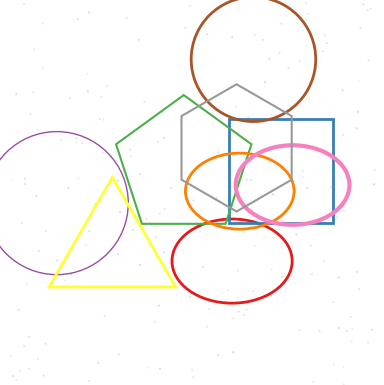[{"shape": "oval", "thickness": 2, "radius": 0.78, "center": [0.603, 0.322]}, {"shape": "square", "thickness": 2, "radius": 0.67, "center": [0.731, 0.556]}, {"shape": "pentagon", "thickness": 1.5, "radius": 0.92, "center": [0.477, 0.568]}, {"shape": "circle", "thickness": 1, "radius": 0.93, "center": [0.147, 0.472]}, {"shape": "oval", "thickness": 2, "radius": 0.71, "center": [0.623, 0.504]}, {"shape": "triangle", "thickness": 2, "radius": 0.95, "center": [0.292, 0.349]}, {"shape": "circle", "thickness": 2, "radius": 0.81, "center": [0.658, 0.846]}, {"shape": "oval", "thickness": 3, "radius": 0.74, "center": [0.76, 0.519]}, {"shape": "hexagon", "thickness": 1.5, "radius": 0.83, "center": [0.615, 0.616]}]